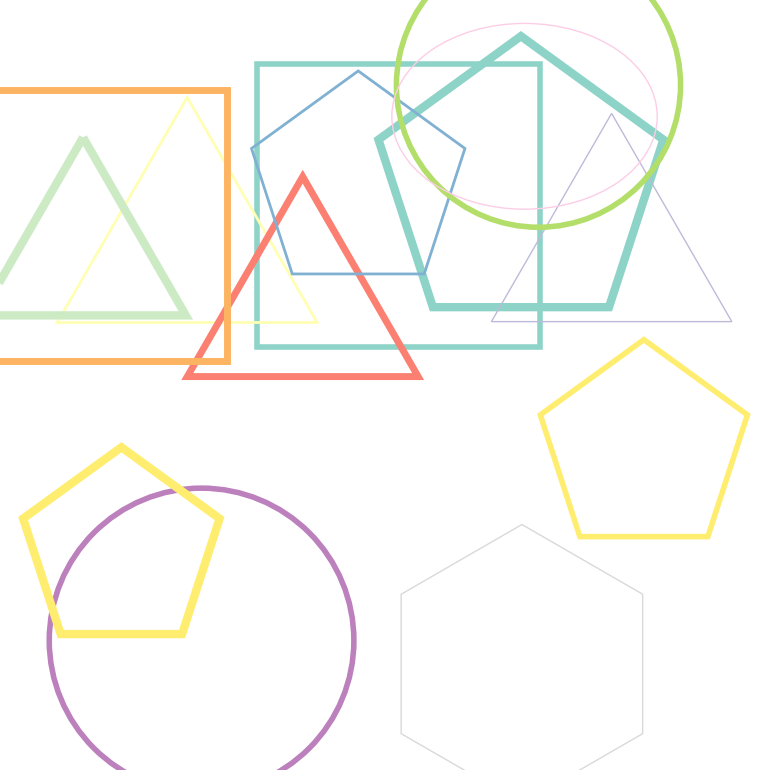[{"shape": "square", "thickness": 2, "radius": 0.92, "center": [0.517, 0.733]}, {"shape": "pentagon", "thickness": 3, "radius": 0.97, "center": [0.677, 0.758]}, {"shape": "triangle", "thickness": 1, "radius": 0.97, "center": [0.243, 0.679]}, {"shape": "triangle", "thickness": 0.5, "radius": 0.9, "center": [0.794, 0.672]}, {"shape": "triangle", "thickness": 2.5, "radius": 0.87, "center": [0.393, 0.597]}, {"shape": "pentagon", "thickness": 1, "radius": 0.73, "center": [0.465, 0.762]}, {"shape": "square", "thickness": 2.5, "radius": 0.88, "center": [0.118, 0.707]}, {"shape": "circle", "thickness": 2, "radius": 0.92, "center": [0.699, 0.889]}, {"shape": "oval", "thickness": 0.5, "radius": 0.86, "center": [0.681, 0.849]}, {"shape": "hexagon", "thickness": 0.5, "radius": 0.91, "center": [0.678, 0.138]}, {"shape": "circle", "thickness": 2, "radius": 0.99, "center": [0.262, 0.168]}, {"shape": "triangle", "thickness": 3, "radius": 0.77, "center": [0.108, 0.667]}, {"shape": "pentagon", "thickness": 2, "radius": 0.71, "center": [0.836, 0.417]}, {"shape": "pentagon", "thickness": 3, "radius": 0.67, "center": [0.158, 0.285]}]